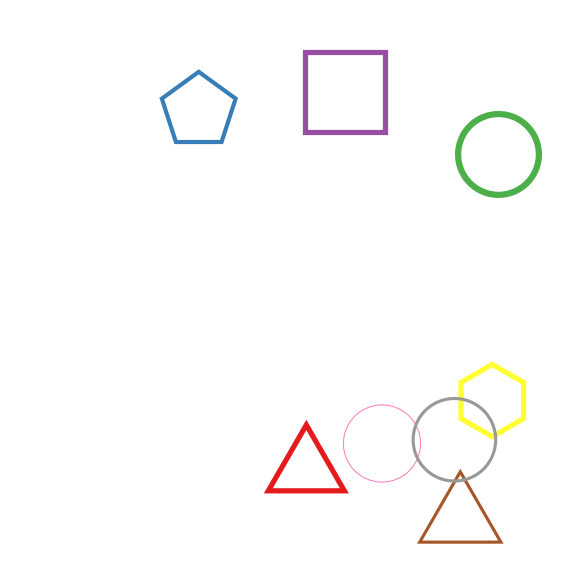[{"shape": "triangle", "thickness": 2.5, "radius": 0.38, "center": [0.53, 0.187]}, {"shape": "pentagon", "thickness": 2, "radius": 0.34, "center": [0.344, 0.808]}, {"shape": "circle", "thickness": 3, "radius": 0.35, "center": [0.863, 0.732]}, {"shape": "square", "thickness": 2.5, "radius": 0.35, "center": [0.597, 0.839]}, {"shape": "hexagon", "thickness": 2.5, "radius": 0.31, "center": [0.852, 0.306]}, {"shape": "triangle", "thickness": 1.5, "radius": 0.41, "center": [0.797, 0.101]}, {"shape": "circle", "thickness": 0.5, "radius": 0.33, "center": [0.661, 0.231]}, {"shape": "circle", "thickness": 1.5, "radius": 0.36, "center": [0.787, 0.238]}]